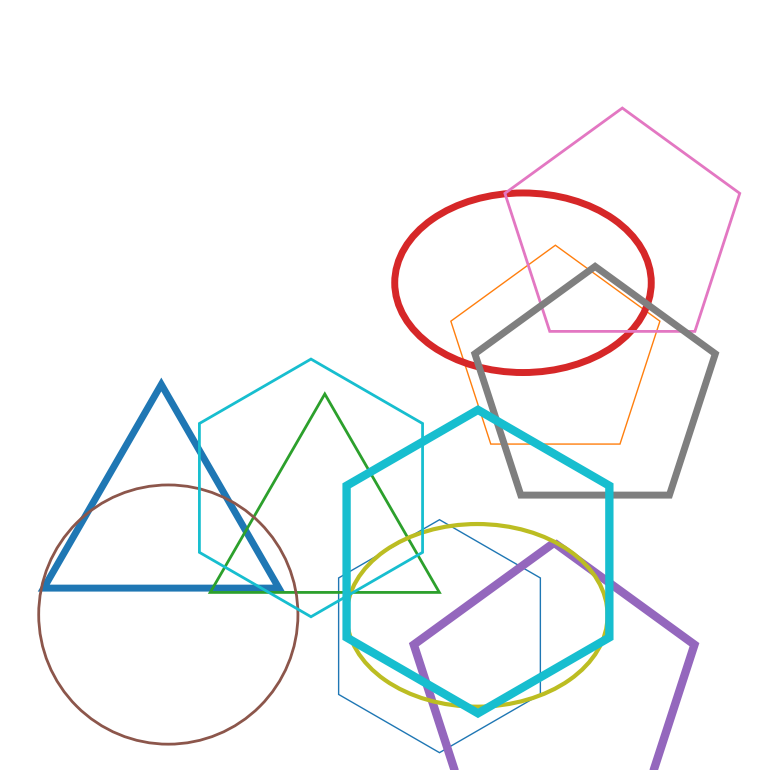[{"shape": "triangle", "thickness": 2.5, "radius": 0.88, "center": [0.21, 0.324]}, {"shape": "hexagon", "thickness": 0.5, "radius": 0.76, "center": [0.571, 0.174]}, {"shape": "pentagon", "thickness": 0.5, "radius": 0.71, "center": [0.721, 0.539]}, {"shape": "triangle", "thickness": 1, "radius": 0.86, "center": [0.422, 0.317]}, {"shape": "oval", "thickness": 2.5, "radius": 0.83, "center": [0.679, 0.633]}, {"shape": "pentagon", "thickness": 3, "radius": 0.96, "center": [0.72, 0.104]}, {"shape": "circle", "thickness": 1, "radius": 0.84, "center": [0.219, 0.202]}, {"shape": "pentagon", "thickness": 1, "radius": 0.8, "center": [0.808, 0.699]}, {"shape": "pentagon", "thickness": 2.5, "radius": 0.82, "center": [0.773, 0.49]}, {"shape": "oval", "thickness": 1.5, "radius": 0.85, "center": [0.62, 0.201]}, {"shape": "hexagon", "thickness": 1, "radius": 0.84, "center": [0.404, 0.366]}, {"shape": "hexagon", "thickness": 3, "radius": 0.99, "center": [0.621, 0.271]}]